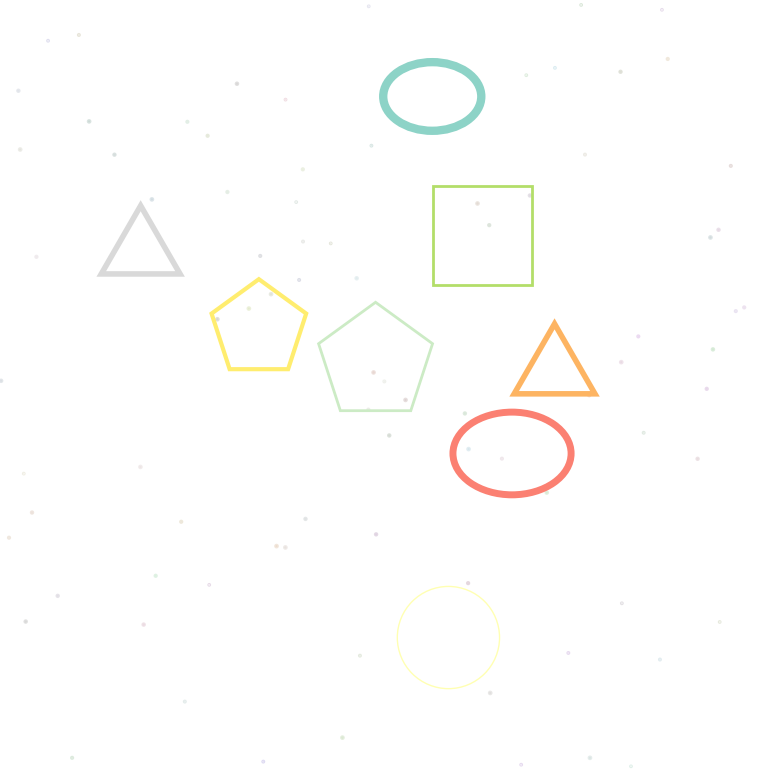[{"shape": "oval", "thickness": 3, "radius": 0.32, "center": [0.561, 0.875]}, {"shape": "circle", "thickness": 0.5, "radius": 0.33, "center": [0.582, 0.172]}, {"shape": "oval", "thickness": 2.5, "radius": 0.38, "center": [0.665, 0.411]}, {"shape": "triangle", "thickness": 2, "radius": 0.3, "center": [0.72, 0.519]}, {"shape": "square", "thickness": 1, "radius": 0.32, "center": [0.627, 0.694]}, {"shape": "triangle", "thickness": 2, "radius": 0.3, "center": [0.183, 0.674]}, {"shape": "pentagon", "thickness": 1, "radius": 0.39, "center": [0.488, 0.53]}, {"shape": "pentagon", "thickness": 1.5, "radius": 0.32, "center": [0.336, 0.573]}]